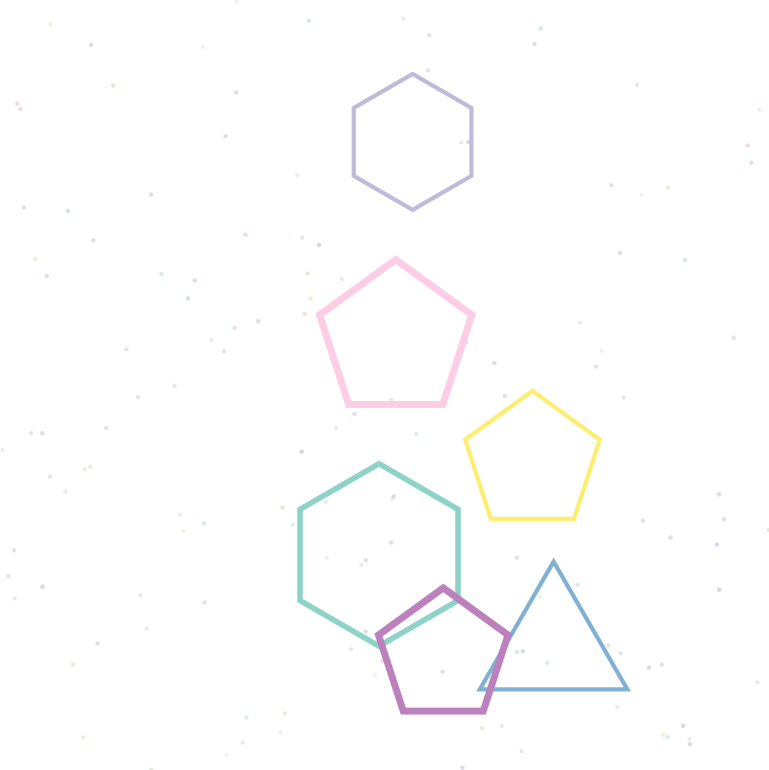[{"shape": "hexagon", "thickness": 2, "radius": 0.59, "center": [0.492, 0.279]}, {"shape": "hexagon", "thickness": 1.5, "radius": 0.44, "center": [0.536, 0.816]}, {"shape": "triangle", "thickness": 1.5, "radius": 0.55, "center": [0.719, 0.16]}, {"shape": "pentagon", "thickness": 2.5, "radius": 0.52, "center": [0.514, 0.559]}, {"shape": "pentagon", "thickness": 2.5, "radius": 0.44, "center": [0.576, 0.148]}, {"shape": "pentagon", "thickness": 1.5, "radius": 0.46, "center": [0.691, 0.401]}]